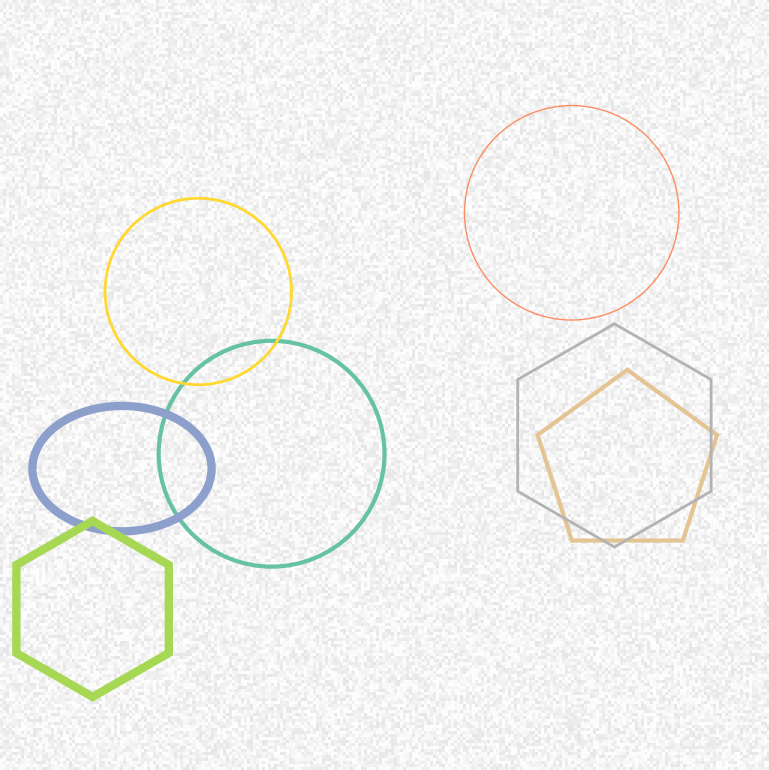[{"shape": "circle", "thickness": 1.5, "radius": 0.73, "center": [0.353, 0.411]}, {"shape": "circle", "thickness": 0.5, "radius": 0.7, "center": [0.742, 0.724]}, {"shape": "oval", "thickness": 3, "radius": 0.58, "center": [0.158, 0.391]}, {"shape": "hexagon", "thickness": 3, "radius": 0.57, "center": [0.12, 0.209]}, {"shape": "circle", "thickness": 1, "radius": 0.61, "center": [0.258, 0.621]}, {"shape": "pentagon", "thickness": 1.5, "radius": 0.61, "center": [0.815, 0.397]}, {"shape": "hexagon", "thickness": 1, "radius": 0.73, "center": [0.798, 0.435]}]